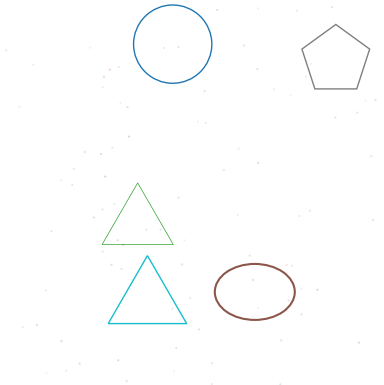[{"shape": "circle", "thickness": 1, "radius": 0.51, "center": [0.449, 0.885]}, {"shape": "triangle", "thickness": 0.5, "radius": 0.53, "center": [0.358, 0.418]}, {"shape": "oval", "thickness": 1.5, "radius": 0.52, "center": [0.662, 0.242]}, {"shape": "pentagon", "thickness": 1, "radius": 0.46, "center": [0.872, 0.844]}, {"shape": "triangle", "thickness": 1, "radius": 0.59, "center": [0.383, 0.218]}]